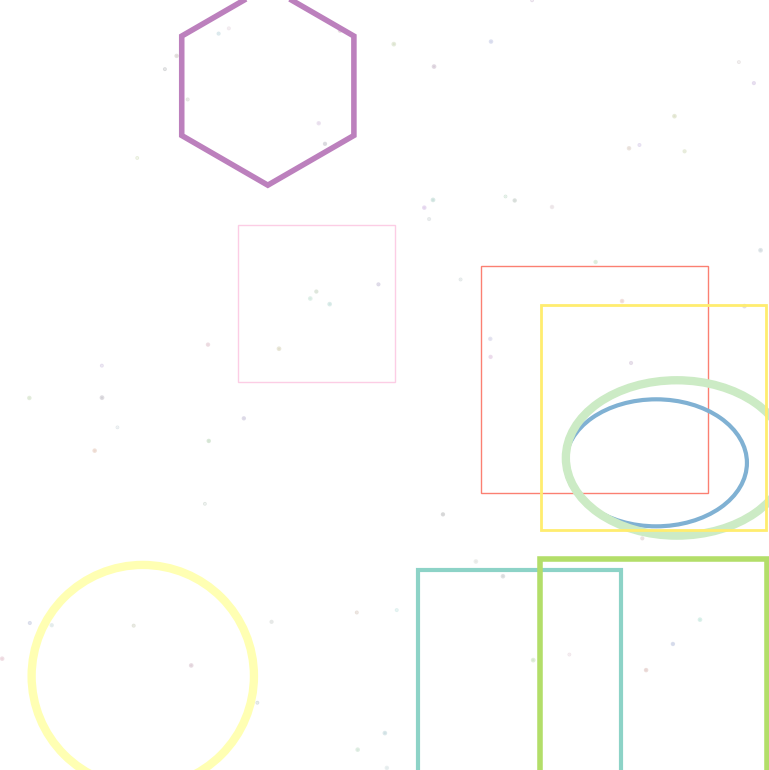[{"shape": "square", "thickness": 1.5, "radius": 0.66, "center": [0.675, 0.128]}, {"shape": "circle", "thickness": 3, "radius": 0.72, "center": [0.185, 0.122]}, {"shape": "square", "thickness": 0.5, "radius": 0.74, "center": [0.772, 0.507]}, {"shape": "oval", "thickness": 1.5, "radius": 0.59, "center": [0.852, 0.399]}, {"shape": "square", "thickness": 2, "radius": 0.74, "center": [0.848, 0.127]}, {"shape": "square", "thickness": 0.5, "radius": 0.51, "center": [0.412, 0.605]}, {"shape": "hexagon", "thickness": 2, "radius": 0.65, "center": [0.348, 0.889]}, {"shape": "oval", "thickness": 3, "radius": 0.72, "center": [0.879, 0.405]}, {"shape": "square", "thickness": 1, "radius": 0.73, "center": [0.848, 0.458]}]